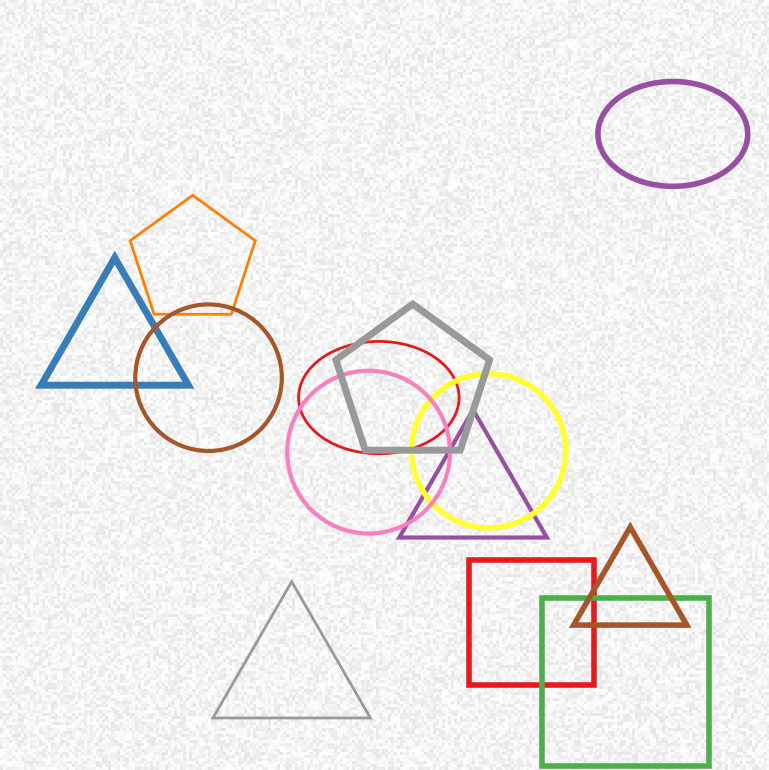[{"shape": "square", "thickness": 2, "radius": 0.41, "center": [0.69, 0.192]}, {"shape": "oval", "thickness": 1, "radius": 0.52, "center": [0.492, 0.484]}, {"shape": "triangle", "thickness": 2.5, "radius": 0.55, "center": [0.149, 0.555]}, {"shape": "square", "thickness": 2, "radius": 0.54, "center": [0.812, 0.114]}, {"shape": "triangle", "thickness": 1.5, "radius": 0.55, "center": [0.614, 0.357]}, {"shape": "oval", "thickness": 2, "radius": 0.49, "center": [0.874, 0.826]}, {"shape": "pentagon", "thickness": 1, "radius": 0.43, "center": [0.25, 0.661]}, {"shape": "circle", "thickness": 2, "radius": 0.5, "center": [0.635, 0.415]}, {"shape": "circle", "thickness": 1.5, "radius": 0.48, "center": [0.271, 0.509]}, {"shape": "triangle", "thickness": 2, "radius": 0.42, "center": [0.818, 0.231]}, {"shape": "circle", "thickness": 1.5, "radius": 0.53, "center": [0.479, 0.413]}, {"shape": "triangle", "thickness": 1, "radius": 0.59, "center": [0.379, 0.127]}, {"shape": "pentagon", "thickness": 2.5, "radius": 0.52, "center": [0.536, 0.5]}]